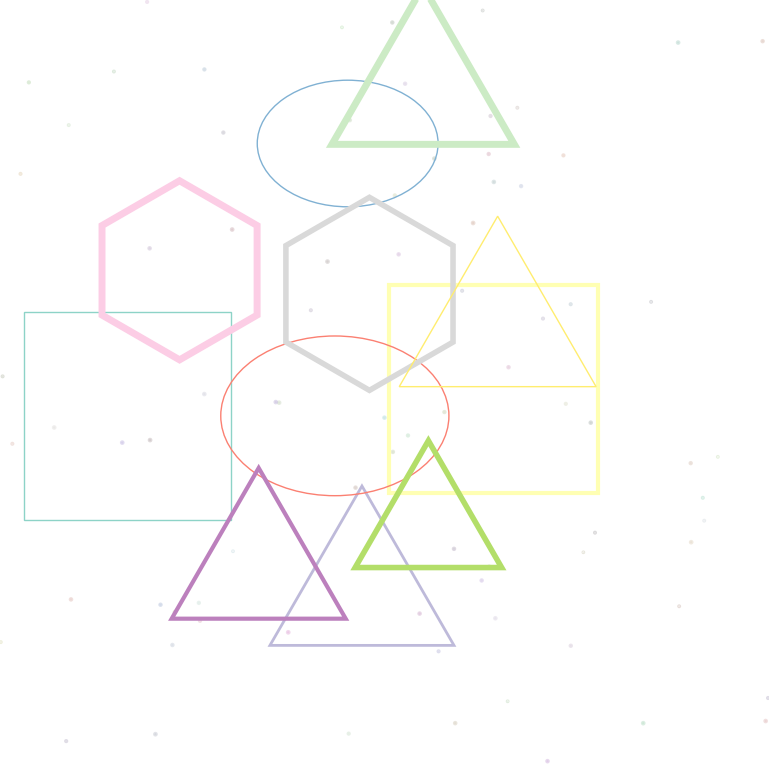[{"shape": "square", "thickness": 0.5, "radius": 0.67, "center": [0.165, 0.459]}, {"shape": "square", "thickness": 1.5, "radius": 0.68, "center": [0.641, 0.495]}, {"shape": "triangle", "thickness": 1, "radius": 0.69, "center": [0.47, 0.231]}, {"shape": "oval", "thickness": 0.5, "radius": 0.74, "center": [0.435, 0.46]}, {"shape": "oval", "thickness": 0.5, "radius": 0.59, "center": [0.452, 0.814]}, {"shape": "triangle", "thickness": 2, "radius": 0.55, "center": [0.556, 0.318]}, {"shape": "hexagon", "thickness": 2.5, "radius": 0.58, "center": [0.233, 0.649]}, {"shape": "hexagon", "thickness": 2, "radius": 0.63, "center": [0.48, 0.618]}, {"shape": "triangle", "thickness": 1.5, "radius": 0.65, "center": [0.336, 0.262]}, {"shape": "triangle", "thickness": 2.5, "radius": 0.68, "center": [0.55, 0.881]}, {"shape": "triangle", "thickness": 0.5, "radius": 0.74, "center": [0.646, 0.572]}]